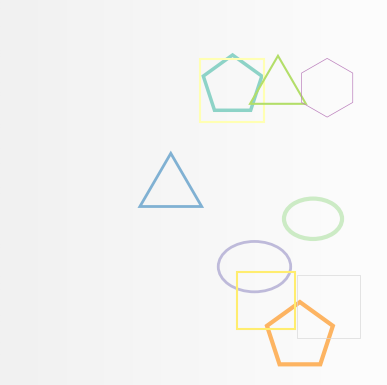[{"shape": "pentagon", "thickness": 2.5, "radius": 0.4, "center": [0.6, 0.778]}, {"shape": "square", "thickness": 1.5, "radius": 0.41, "center": [0.598, 0.765]}, {"shape": "oval", "thickness": 2, "radius": 0.47, "center": [0.657, 0.307]}, {"shape": "triangle", "thickness": 2, "radius": 0.46, "center": [0.441, 0.51]}, {"shape": "pentagon", "thickness": 3, "radius": 0.45, "center": [0.774, 0.126]}, {"shape": "triangle", "thickness": 1.5, "radius": 0.42, "center": [0.717, 0.772]}, {"shape": "square", "thickness": 0.5, "radius": 0.41, "center": [0.848, 0.203]}, {"shape": "hexagon", "thickness": 0.5, "radius": 0.38, "center": [0.844, 0.772]}, {"shape": "oval", "thickness": 3, "radius": 0.37, "center": [0.808, 0.432]}, {"shape": "square", "thickness": 1.5, "radius": 0.37, "center": [0.686, 0.22]}]